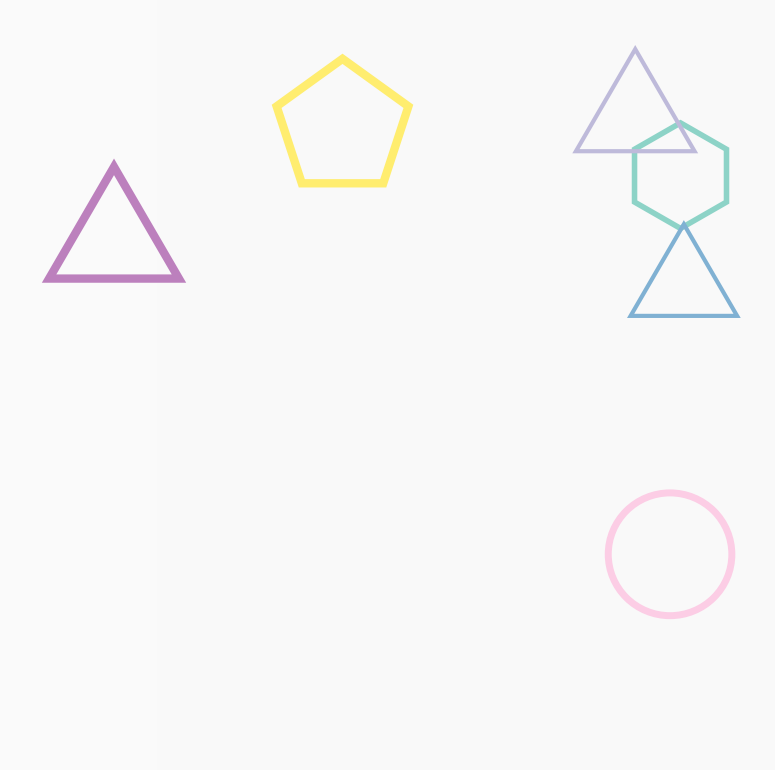[{"shape": "hexagon", "thickness": 2, "radius": 0.34, "center": [0.878, 0.772]}, {"shape": "triangle", "thickness": 1.5, "radius": 0.44, "center": [0.82, 0.848]}, {"shape": "triangle", "thickness": 1.5, "radius": 0.4, "center": [0.882, 0.629]}, {"shape": "circle", "thickness": 2.5, "radius": 0.4, "center": [0.865, 0.28]}, {"shape": "triangle", "thickness": 3, "radius": 0.48, "center": [0.147, 0.687]}, {"shape": "pentagon", "thickness": 3, "radius": 0.45, "center": [0.442, 0.834]}]